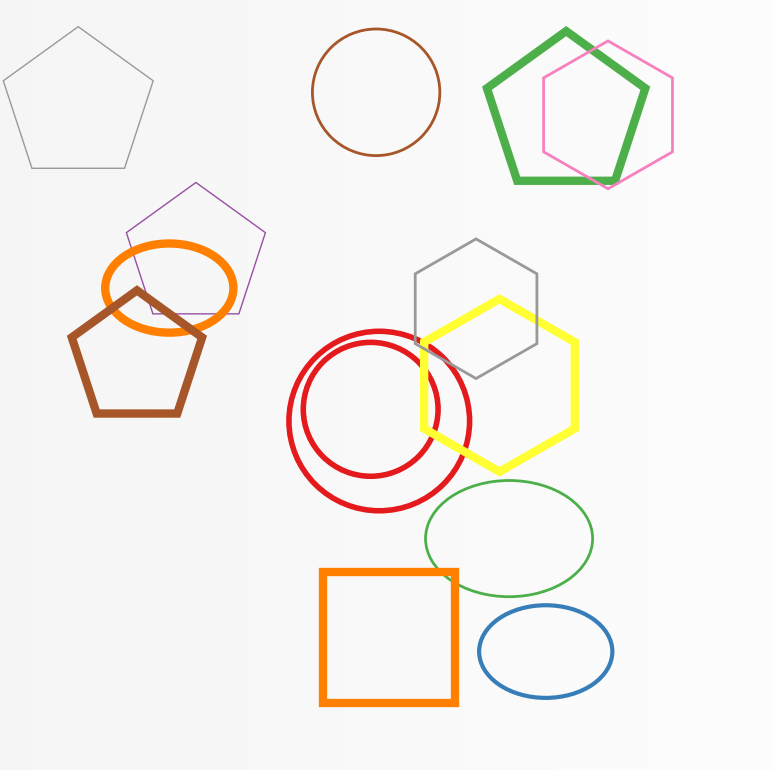[{"shape": "circle", "thickness": 2, "radius": 0.58, "center": [0.489, 0.453]}, {"shape": "circle", "thickness": 2, "radius": 0.43, "center": [0.478, 0.468]}, {"shape": "oval", "thickness": 1.5, "radius": 0.43, "center": [0.704, 0.154]}, {"shape": "pentagon", "thickness": 3, "radius": 0.54, "center": [0.731, 0.852]}, {"shape": "oval", "thickness": 1, "radius": 0.54, "center": [0.657, 0.301]}, {"shape": "pentagon", "thickness": 0.5, "radius": 0.47, "center": [0.253, 0.669]}, {"shape": "oval", "thickness": 3, "radius": 0.41, "center": [0.218, 0.626]}, {"shape": "square", "thickness": 3, "radius": 0.43, "center": [0.502, 0.172]}, {"shape": "hexagon", "thickness": 3, "radius": 0.56, "center": [0.644, 0.5]}, {"shape": "circle", "thickness": 1, "radius": 0.41, "center": [0.485, 0.88]}, {"shape": "pentagon", "thickness": 3, "radius": 0.44, "center": [0.177, 0.534]}, {"shape": "hexagon", "thickness": 1, "radius": 0.48, "center": [0.785, 0.851]}, {"shape": "pentagon", "thickness": 0.5, "radius": 0.51, "center": [0.101, 0.864]}, {"shape": "hexagon", "thickness": 1, "radius": 0.45, "center": [0.614, 0.599]}]